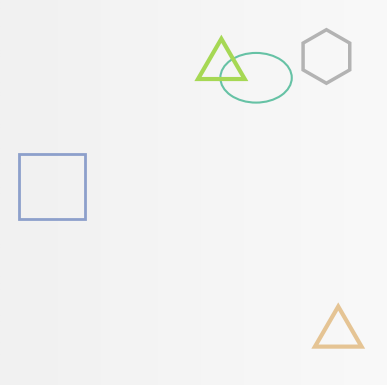[{"shape": "oval", "thickness": 1.5, "radius": 0.46, "center": [0.661, 0.798]}, {"shape": "square", "thickness": 2, "radius": 0.42, "center": [0.134, 0.516]}, {"shape": "triangle", "thickness": 3, "radius": 0.35, "center": [0.571, 0.83]}, {"shape": "triangle", "thickness": 3, "radius": 0.35, "center": [0.873, 0.134]}, {"shape": "hexagon", "thickness": 2.5, "radius": 0.35, "center": [0.842, 0.853]}]